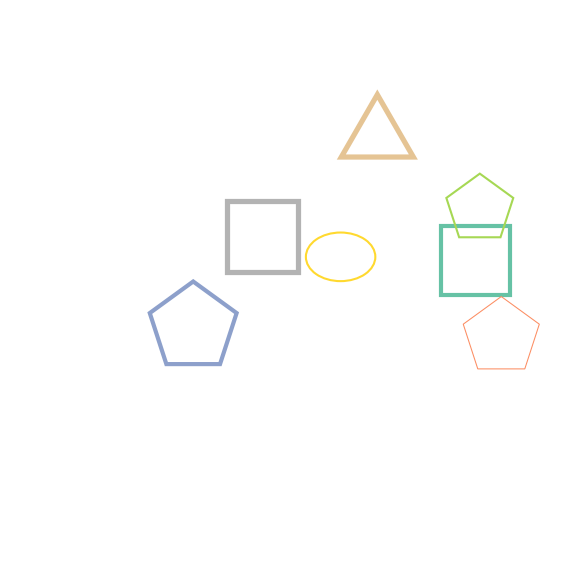[{"shape": "square", "thickness": 2, "radius": 0.3, "center": [0.823, 0.548]}, {"shape": "pentagon", "thickness": 0.5, "radius": 0.35, "center": [0.868, 0.416]}, {"shape": "pentagon", "thickness": 2, "radius": 0.4, "center": [0.335, 0.433]}, {"shape": "pentagon", "thickness": 1, "radius": 0.3, "center": [0.831, 0.638]}, {"shape": "oval", "thickness": 1, "radius": 0.3, "center": [0.59, 0.554]}, {"shape": "triangle", "thickness": 2.5, "radius": 0.36, "center": [0.653, 0.763]}, {"shape": "square", "thickness": 2.5, "radius": 0.31, "center": [0.455, 0.589]}]